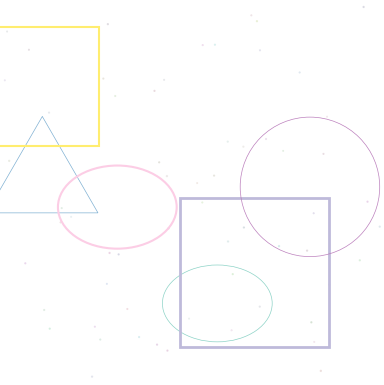[{"shape": "oval", "thickness": 0.5, "radius": 0.71, "center": [0.564, 0.212]}, {"shape": "square", "thickness": 2, "radius": 0.97, "center": [0.662, 0.293]}, {"shape": "triangle", "thickness": 0.5, "radius": 0.83, "center": [0.11, 0.531]}, {"shape": "oval", "thickness": 1.5, "radius": 0.77, "center": [0.305, 0.462]}, {"shape": "circle", "thickness": 0.5, "radius": 0.91, "center": [0.805, 0.515]}, {"shape": "square", "thickness": 1.5, "radius": 0.77, "center": [0.104, 0.776]}]